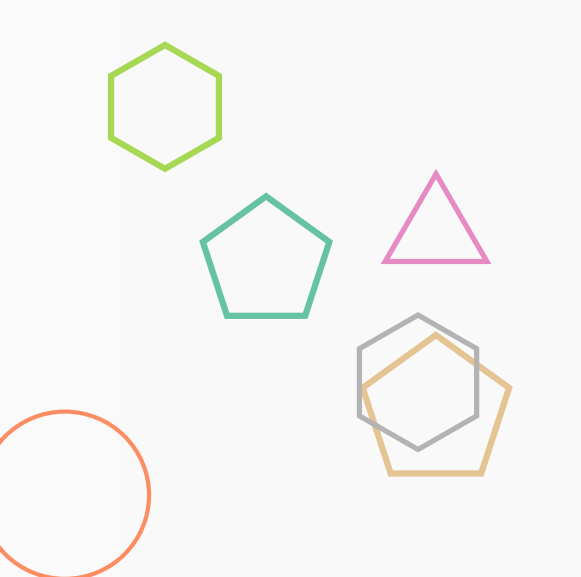[{"shape": "pentagon", "thickness": 3, "radius": 0.57, "center": [0.458, 0.545]}, {"shape": "circle", "thickness": 2, "radius": 0.72, "center": [0.112, 0.142]}, {"shape": "triangle", "thickness": 2.5, "radius": 0.51, "center": [0.75, 0.597]}, {"shape": "hexagon", "thickness": 3, "radius": 0.54, "center": [0.284, 0.814]}, {"shape": "pentagon", "thickness": 3, "radius": 0.66, "center": [0.75, 0.287]}, {"shape": "hexagon", "thickness": 2.5, "radius": 0.58, "center": [0.719, 0.337]}]